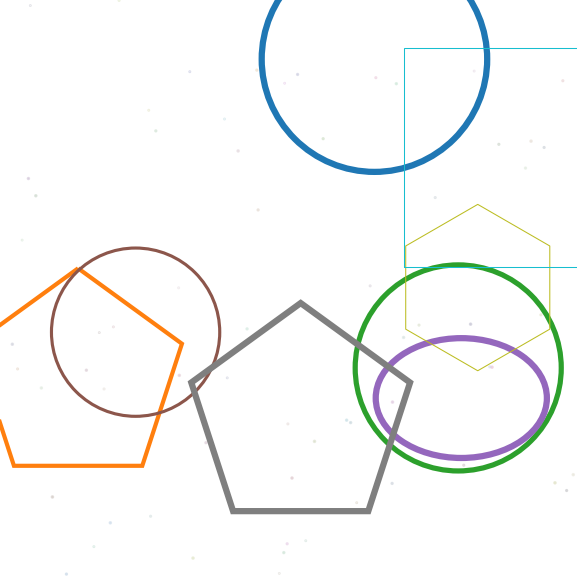[{"shape": "circle", "thickness": 3, "radius": 0.98, "center": [0.648, 0.897]}, {"shape": "pentagon", "thickness": 2, "radius": 0.95, "center": [0.135, 0.345]}, {"shape": "circle", "thickness": 2.5, "radius": 0.89, "center": [0.793, 0.362]}, {"shape": "oval", "thickness": 3, "radius": 0.74, "center": [0.799, 0.31]}, {"shape": "circle", "thickness": 1.5, "radius": 0.73, "center": [0.235, 0.424]}, {"shape": "pentagon", "thickness": 3, "radius": 1.0, "center": [0.521, 0.275]}, {"shape": "hexagon", "thickness": 0.5, "radius": 0.72, "center": [0.827, 0.501]}, {"shape": "square", "thickness": 0.5, "radius": 0.94, "center": [0.889, 0.726]}]